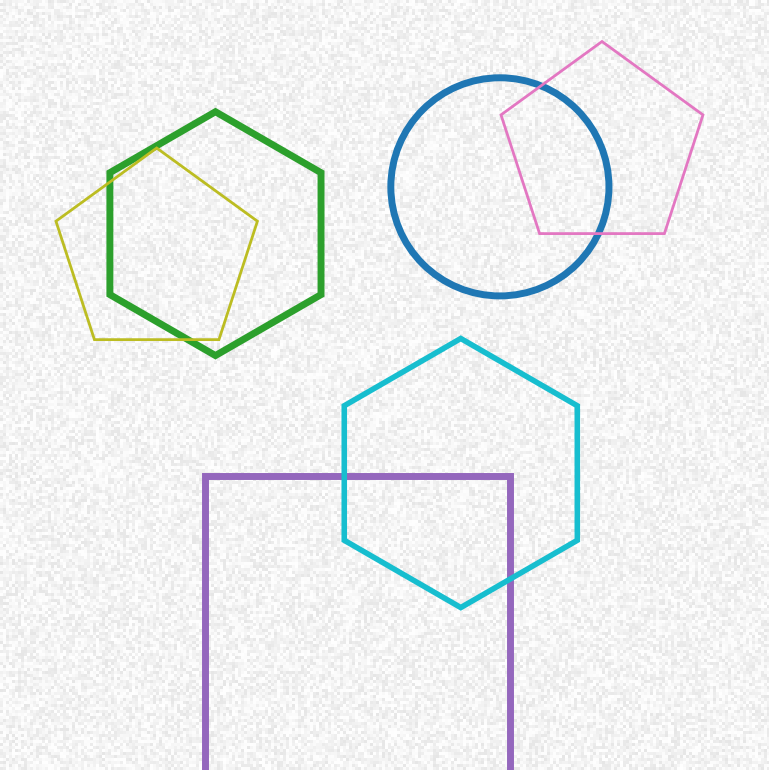[{"shape": "circle", "thickness": 2.5, "radius": 0.71, "center": [0.649, 0.757]}, {"shape": "hexagon", "thickness": 2.5, "radius": 0.79, "center": [0.28, 0.697]}, {"shape": "square", "thickness": 2.5, "radius": 0.99, "center": [0.465, 0.184]}, {"shape": "pentagon", "thickness": 1, "radius": 0.69, "center": [0.782, 0.808]}, {"shape": "pentagon", "thickness": 1, "radius": 0.69, "center": [0.203, 0.67]}, {"shape": "hexagon", "thickness": 2, "radius": 0.87, "center": [0.598, 0.386]}]